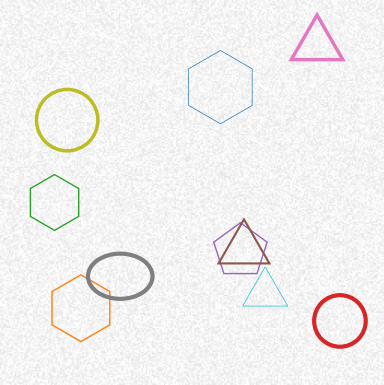[{"shape": "hexagon", "thickness": 0.5, "radius": 0.48, "center": [0.573, 0.774]}, {"shape": "hexagon", "thickness": 1, "radius": 0.43, "center": [0.21, 0.199]}, {"shape": "hexagon", "thickness": 1, "radius": 0.36, "center": [0.142, 0.474]}, {"shape": "circle", "thickness": 3, "radius": 0.33, "center": [0.883, 0.166]}, {"shape": "pentagon", "thickness": 1, "radius": 0.36, "center": [0.625, 0.348]}, {"shape": "triangle", "thickness": 1.5, "radius": 0.38, "center": [0.634, 0.354]}, {"shape": "triangle", "thickness": 2.5, "radius": 0.39, "center": [0.823, 0.884]}, {"shape": "oval", "thickness": 3, "radius": 0.42, "center": [0.312, 0.282]}, {"shape": "circle", "thickness": 2.5, "radius": 0.4, "center": [0.174, 0.688]}, {"shape": "triangle", "thickness": 0.5, "radius": 0.34, "center": [0.689, 0.239]}]